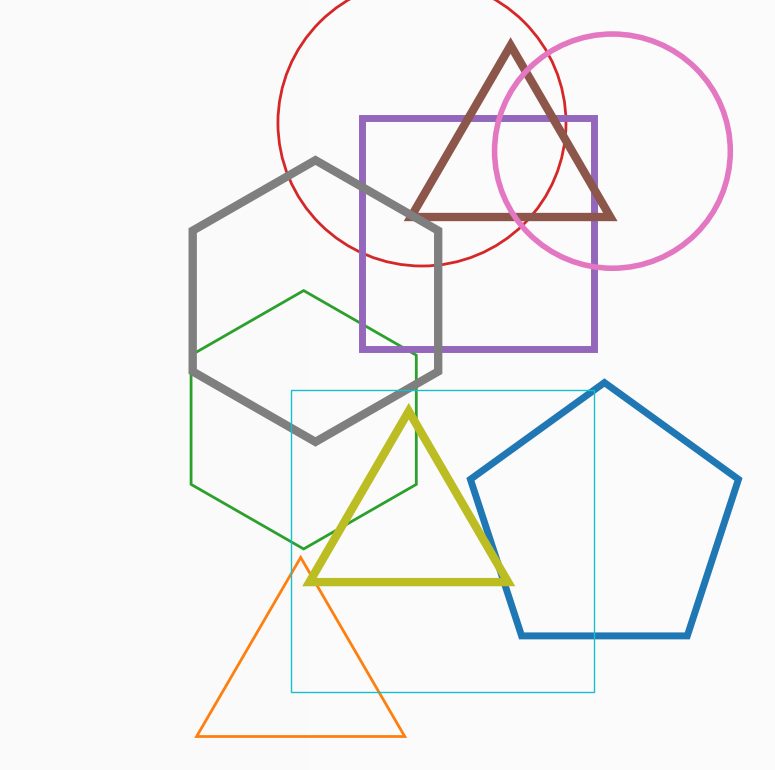[{"shape": "pentagon", "thickness": 2.5, "radius": 0.91, "center": [0.78, 0.321]}, {"shape": "triangle", "thickness": 1, "radius": 0.78, "center": [0.388, 0.121]}, {"shape": "hexagon", "thickness": 1, "radius": 0.84, "center": [0.392, 0.455]}, {"shape": "circle", "thickness": 1, "radius": 0.93, "center": [0.544, 0.84]}, {"shape": "square", "thickness": 2.5, "radius": 0.75, "center": [0.617, 0.697]}, {"shape": "triangle", "thickness": 3, "radius": 0.74, "center": [0.659, 0.792]}, {"shape": "circle", "thickness": 2, "radius": 0.76, "center": [0.79, 0.804]}, {"shape": "hexagon", "thickness": 3, "radius": 0.91, "center": [0.407, 0.609]}, {"shape": "triangle", "thickness": 3, "radius": 0.74, "center": [0.527, 0.318]}, {"shape": "square", "thickness": 0.5, "radius": 0.98, "center": [0.571, 0.297]}]